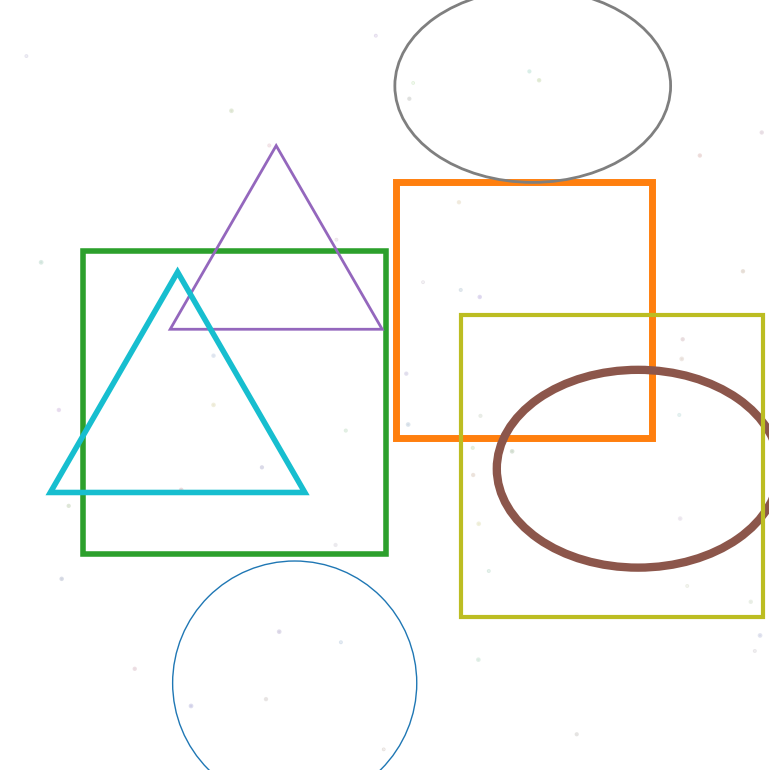[{"shape": "circle", "thickness": 0.5, "radius": 0.79, "center": [0.383, 0.113]}, {"shape": "square", "thickness": 2.5, "radius": 0.83, "center": [0.681, 0.597]}, {"shape": "square", "thickness": 2, "radius": 0.98, "center": [0.305, 0.478]}, {"shape": "triangle", "thickness": 1, "radius": 0.79, "center": [0.359, 0.652]}, {"shape": "oval", "thickness": 3, "radius": 0.92, "center": [0.829, 0.391]}, {"shape": "oval", "thickness": 1, "radius": 0.9, "center": [0.692, 0.888]}, {"shape": "square", "thickness": 1.5, "radius": 0.98, "center": [0.795, 0.395]}, {"shape": "triangle", "thickness": 2, "radius": 0.95, "center": [0.231, 0.456]}]